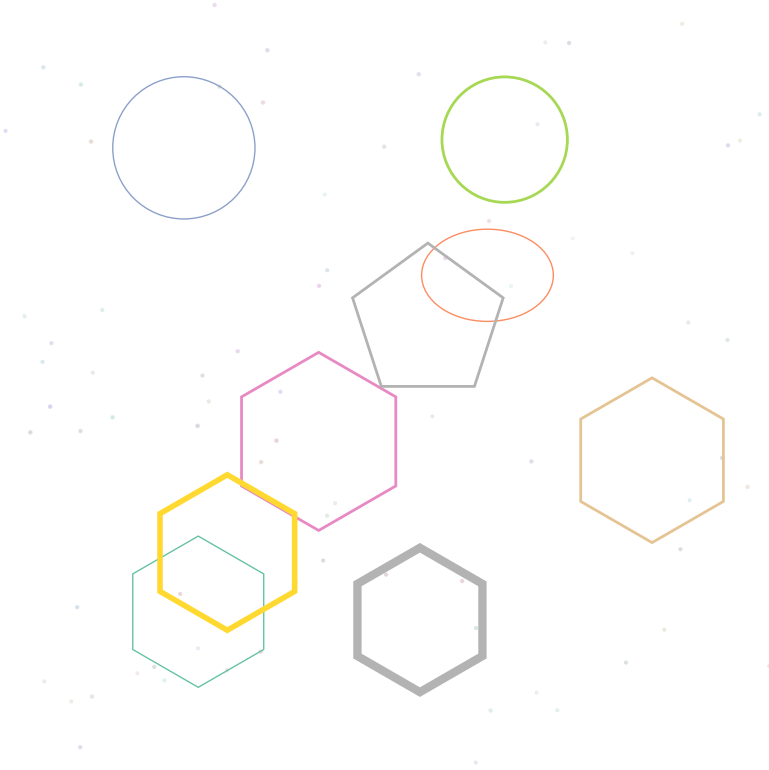[{"shape": "hexagon", "thickness": 0.5, "radius": 0.49, "center": [0.257, 0.206]}, {"shape": "oval", "thickness": 0.5, "radius": 0.43, "center": [0.633, 0.642]}, {"shape": "circle", "thickness": 0.5, "radius": 0.46, "center": [0.239, 0.808]}, {"shape": "hexagon", "thickness": 1, "radius": 0.58, "center": [0.414, 0.427]}, {"shape": "circle", "thickness": 1, "radius": 0.41, "center": [0.655, 0.819]}, {"shape": "hexagon", "thickness": 2, "radius": 0.5, "center": [0.295, 0.282]}, {"shape": "hexagon", "thickness": 1, "radius": 0.53, "center": [0.847, 0.402]}, {"shape": "hexagon", "thickness": 3, "radius": 0.47, "center": [0.545, 0.195]}, {"shape": "pentagon", "thickness": 1, "radius": 0.51, "center": [0.556, 0.581]}]